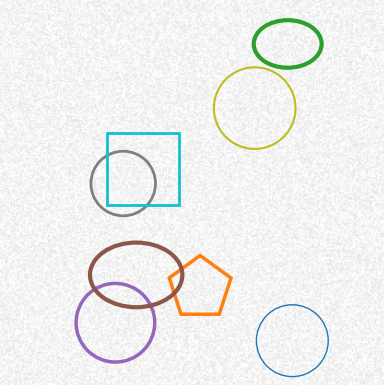[{"shape": "circle", "thickness": 1, "radius": 0.47, "center": [0.759, 0.115]}, {"shape": "pentagon", "thickness": 2.5, "radius": 0.42, "center": [0.52, 0.252]}, {"shape": "oval", "thickness": 3, "radius": 0.44, "center": [0.747, 0.886]}, {"shape": "circle", "thickness": 2.5, "radius": 0.51, "center": [0.3, 0.162]}, {"shape": "oval", "thickness": 3, "radius": 0.6, "center": [0.354, 0.286]}, {"shape": "circle", "thickness": 2, "radius": 0.42, "center": [0.32, 0.523]}, {"shape": "circle", "thickness": 1.5, "radius": 0.53, "center": [0.662, 0.719]}, {"shape": "square", "thickness": 2, "radius": 0.47, "center": [0.371, 0.56]}]